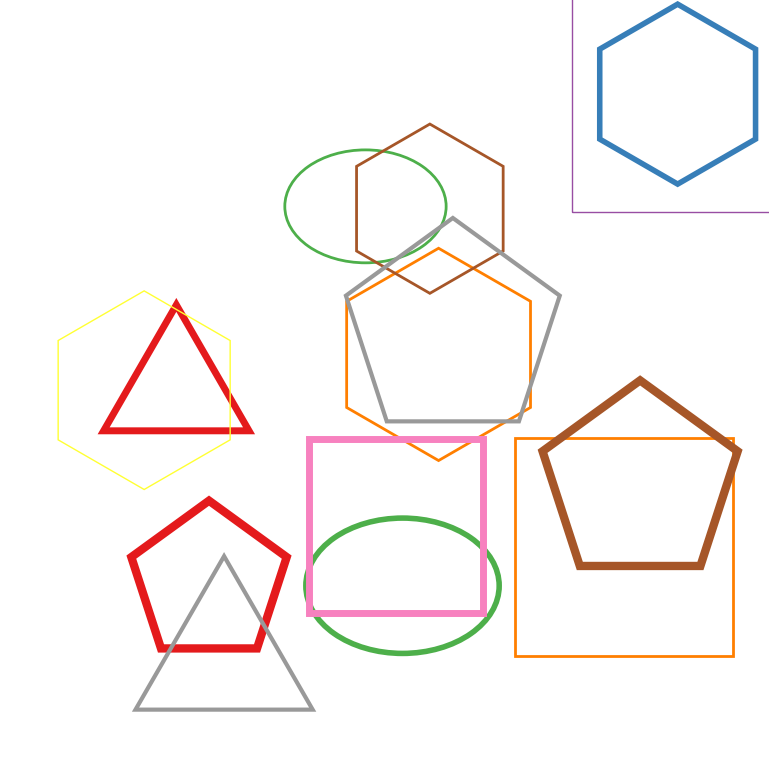[{"shape": "triangle", "thickness": 2.5, "radius": 0.55, "center": [0.229, 0.495]}, {"shape": "pentagon", "thickness": 3, "radius": 0.53, "center": [0.271, 0.244]}, {"shape": "hexagon", "thickness": 2, "radius": 0.58, "center": [0.88, 0.878]}, {"shape": "oval", "thickness": 1, "radius": 0.52, "center": [0.475, 0.732]}, {"shape": "oval", "thickness": 2, "radius": 0.63, "center": [0.523, 0.239]}, {"shape": "square", "thickness": 0.5, "radius": 0.71, "center": [0.884, 0.867]}, {"shape": "hexagon", "thickness": 1, "radius": 0.69, "center": [0.57, 0.54]}, {"shape": "square", "thickness": 1, "radius": 0.71, "center": [0.811, 0.289]}, {"shape": "hexagon", "thickness": 0.5, "radius": 0.64, "center": [0.187, 0.493]}, {"shape": "pentagon", "thickness": 3, "radius": 0.67, "center": [0.831, 0.373]}, {"shape": "hexagon", "thickness": 1, "radius": 0.55, "center": [0.558, 0.729]}, {"shape": "square", "thickness": 2.5, "radius": 0.57, "center": [0.515, 0.317]}, {"shape": "triangle", "thickness": 1.5, "radius": 0.66, "center": [0.291, 0.145]}, {"shape": "pentagon", "thickness": 1.5, "radius": 0.73, "center": [0.588, 0.571]}]